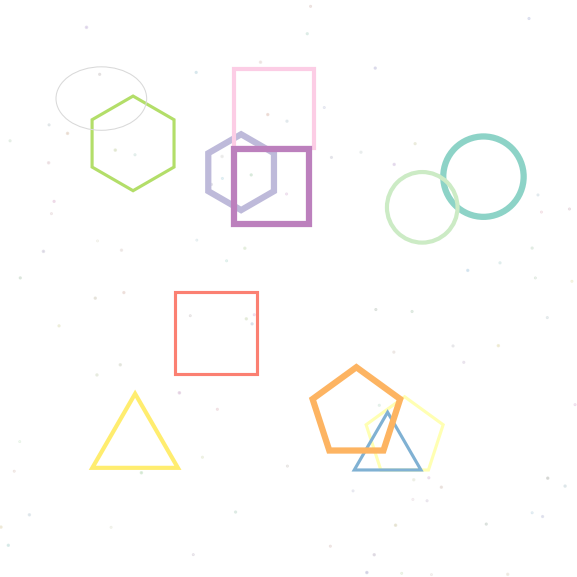[{"shape": "circle", "thickness": 3, "radius": 0.35, "center": [0.837, 0.693]}, {"shape": "pentagon", "thickness": 1.5, "radius": 0.35, "center": [0.701, 0.242]}, {"shape": "hexagon", "thickness": 3, "radius": 0.33, "center": [0.418, 0.701]}, {"shape": "square", "thickness": 1.5, "radius": 0.36, "center": [0.374, 0.422]}, {"shape": "triangle", "thickness": 1.5, "radius": 0.33, "center": [0.671, 0.219]}, {"shape": "pentagon", "thickness": 3, "radius": 0.4, "center": [0.617, 0.284]}, {"shape": "hexagon", "thickness": 1.5, "radius": 0.41, "center": [0.23, 0.751]}, {"shape": "square", "thickness": 2, "radius": 0.34, "center": [0.475, 0.811]}, {"shape": "oval", "thickness": 0.5, "radius": 0.39, "center": [0.175, 0.828]}, {"shape": "square", "thickness": 3, "radius": 0.32, "center": [0.47, 0.676]}, {"shape": "circle", "thickness": 2, "radius": 0.31, "center": [0.731, 0.64]}, {"shape": "triangle", "thickness": 2, "radius": 0.43, "center": [0.234, 0.232]}]